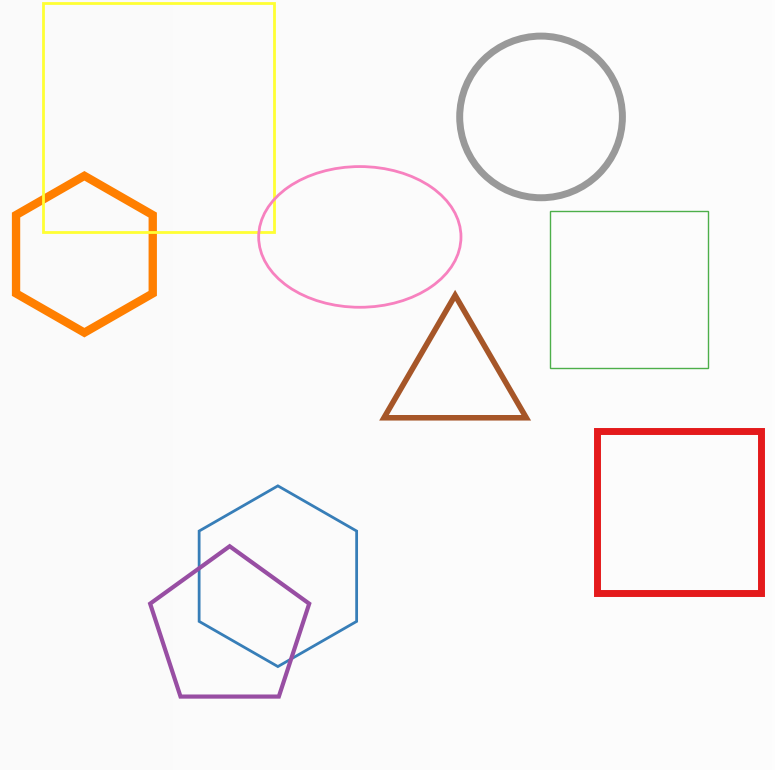[{"shape": "square", "thickness": 2.5, "radius": 0.53, "center": [0.876, 0.335]}, {"shape": "hexagon", "thickness": 1, "radius": 0.59, "center": [0.359, 0.252]}, {"shape": "square", "thickness": 0.5, "radius": 0.51, "center": [0.812, 0.624]}, {"shape": "pentagon", "thickness": 1.5, "radius": 0.54, "center": [0.296, 0.183]}, {"shape": "hexagon", "thickness": 3, "radius": 0.51, "center": [0.109, 0.67]}, {"shape": "square", "thickness": 1, "radius": 0.74, "center": [0.204, 0.848]}, {"shape": "triangle", "thickness": 2, "radius": 0.53, "center": [0.587, 0.51]}, {"shape": "oval", "thickness": 1, "radius": 0.65, "center": [0.464, 0.692]}, {"shape": "circle", "thickness": 2.5, "radius": 0.52, "center": [0.698, 0.848]}]